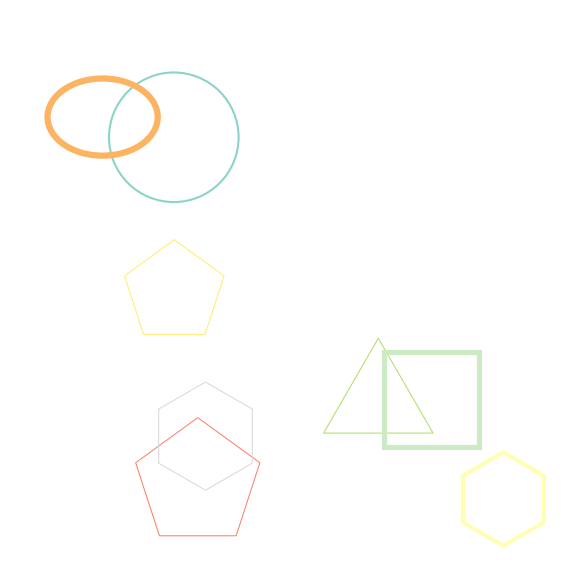[{"shape": "circle", "thickness": 1, "radius": 0.56, "center": [0.301, 0.761]}, {"shape": "hexagon", "thickness": 2, "radius": 0.4, "center": [0.872, 0.135]}, {"shape": "pentagon", "thickness": 0.5, "radius": 0.57, "center": [0.342, 0.163]}, {"shape": "oval", "thickness": 3, "radius": 0.48, "center": [0.178, 0.796]}, {"shape": "triangle", "thickness": 0.5, "radius": 0.55, "center": [0.655, 0.304]}, {"shape": "hexagon", "thickness": 0.5, "radius": 0.47, "center": [0.356, 0.244]}, {"shape": "square", "thickness": 2.5, "radius": 0.41, "center": [0.747, 0.307]}, {"shape": "pentagon", "thickness": 0.5, "radius": 0.45, "center": [0.302, 0.493]}]